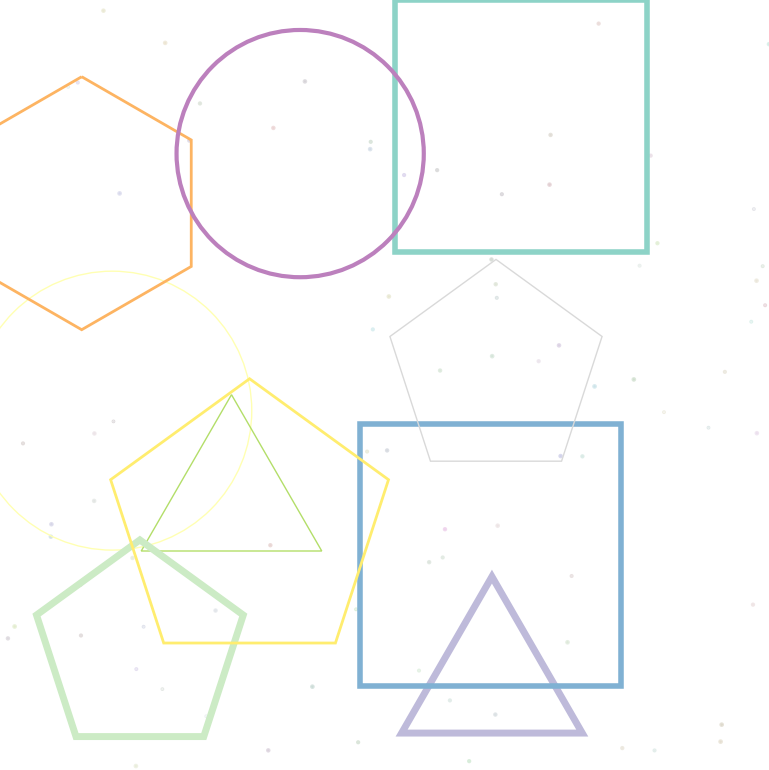[{"shape": "square", "thickness": 2, "radius": 0.82, "center": [0.677, 0.836]}, {"shape": "circle", "thickness": 0.5, "radius": 0.91, "center": [0.146, 0.467]}, {"shape": "triangle", "thickness": 2.5, "radius": 0.68, "center": [0.639, 0.116]}, {"shape": "square", "thickness": 2, "radius": 0.85, "center": [0.637, 0.28]}, {"shape": "hexagon", "thickness": 1, "radius": 0.82, "center": [0.106, 0.736]}, {"shape": "triangle", "thickness": 0.5, "radius": 0.68, "center": [0.301, 0.352]}, {"shape": "pentagon", "thickness": 0.5, "radius": 0.72, "center": [0.644, 0.518]}, {"shape": "circle", "thickness": 1.5, "radius": 0.8, "center": [0.39, 0.801]}, {"shape": "pentagon", "thickness": 2.5, "radius": 0.71, "center": [0.182, 0.158]}, {"shape": "pentagon", "thickness": 1, "radius": 0.95, "center": [0.324, 0.318]}]